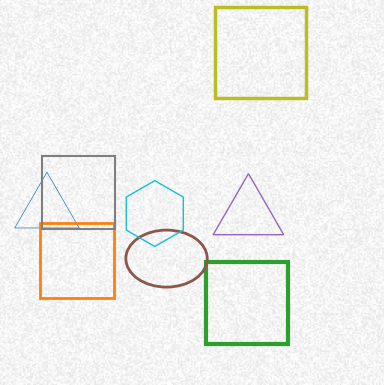[{"shape": "triangle", "thickness": 0.5, "radius": 0.48, "center": [0.122, 0.456]}, {"shape": "square", "thickness": 2, "radius": 0.49, "center": [0.2, 0.324]}, {"shape": "square", "thickness": 3, "radius": 0.53, "center": [0.642, 0.213]}, {"shape": "triangle", "thickness": 1, "radius": 0.53, "center": [0.645, 0.443]}, {"shape": "oval", "thickness": 2, "radius": 0.53, "center": [0.433, 0.328]}, {"shape": "square", "thickness": 1.5, "radius": 0.47, "center": [0.204, 0.499]}, {"shape": "square", "thickness": 2.5, "radius": 0.59, "center": [0.676, 0.863]}, {"shape": "hexagon", "thickness": 1, "radius": 0.43, "center": [0.402, 0.445]}]